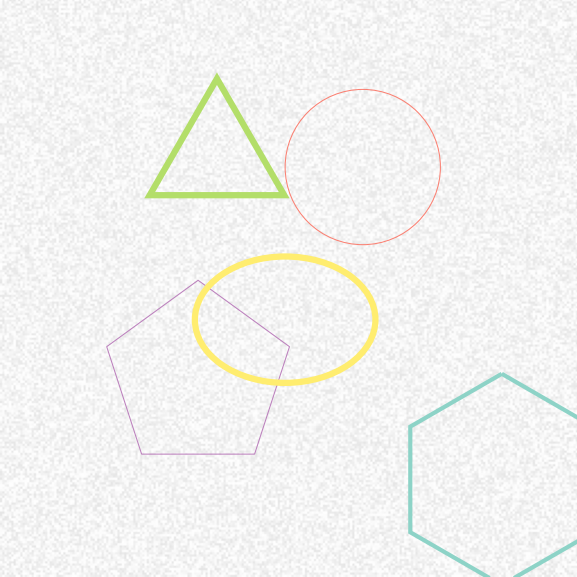[{"shape": "hexagon", "thickness": 2, "radius": 0.91, "center": [0.869, 0.169]}, {"shape": "circle", "thickness": 0.5, "radius": 0.67, "center": [0.628, 0.71]}, {"shape": "triangle", "thickness": 3, "radius": 0.67, "center": [0.376, 0.728]}, {"shape": "pentagon", "thickness": 0.5, "radius": 0.83, "center": [0.343, 0.347]}, {"shape": "oval", "thickness": 3, "radius": 0.78, "center": [0.494, 0.446]}]